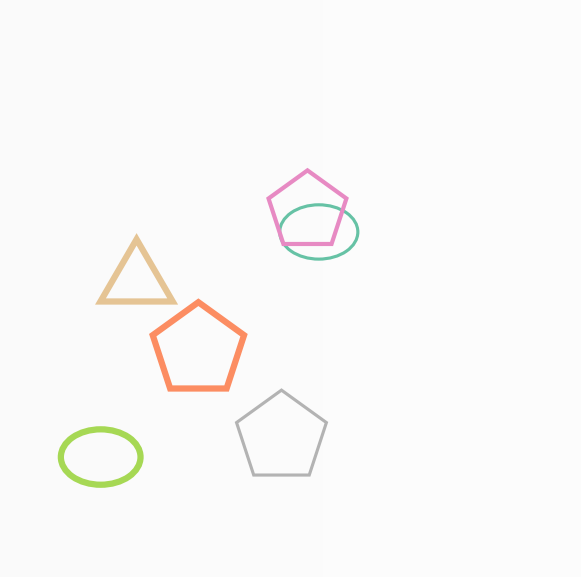[{"shape": "oval", "thickness": 1.5, "radius": 0.34, "center": [0.548, 0.597]}, {"shape": "pentagon", "thickness": 3, "radius": 0.41, "center": [0.341, 0.393]}, {"shape": "pentagon", "thickness": 2, "radius": 0.35, "center": [0.529, 0.634]}, {"shape": "oval", "thickness": 3, "radius": 0.34, "center": [0.173, 0.208]}, {"shape": "triangle", "thickness": 3, "radius": 0.36, "center": [0.235, 0.513]}, {"shape": "pentagon", "thickness": 1.5, "radius": 0.41, "center": [0.484, 0.242]}]